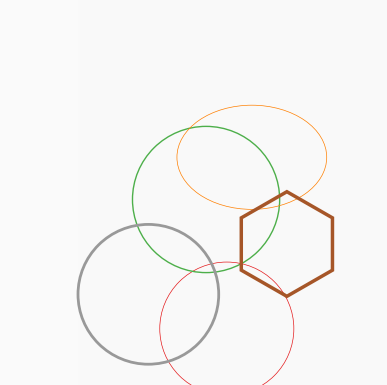[{"shape": "circle", "thickness": 0.5, "radius": 0.86, "center": [0.585, 0.146]}, {"shape": "circle", "thickness": 1, "radius": 0.95, "center": [0.532, 0.482]}, {"shape": "oval", "thickness": 0.5, "radius": 0.97, "center": [0.65, 0.591]}, {"shape": "hexagon", "thickness": 2.5, "radius": 0.68, "center": [0.74, 0.366]}, {"shape": "circle", "thickness": 2, "radius": 0.91, "center": [0.383, 0.236]}]